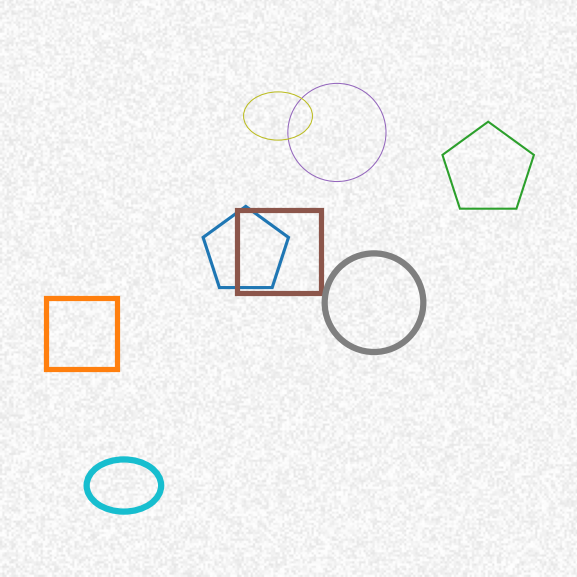[{"shape": "pentagon", "thickness": 1.5, "radius": 0.39, "center": [0.426, 0.564]}, {"shape": "square", "thickness": 2.5, "radius": 0.31, "center": [0.141, 0.422]}, {"shape": "pentagon", "thickness": 1, "radius": 0.42, "center": [0.845, 0.705]}, {"shape": "circle", "thickness": 0.5, "radius": 0.42, "center": [0.583, 0.77]}, {"shape": "square", "thickness": 2.5, "radius": 0.36, "center": [0.483, 0.564]}, {"shape": "circle", "thickness": 3, "radius": 0.43, "center": [0.648, 0.475]}, {"shape": "oval", "thickness": 0.5, "radius": 0.3, "center": [0.481, 0.798]}, {"shape": "oval", "thickness": 3, "radius": 0.32, "center": [0.215, 0.158]}]